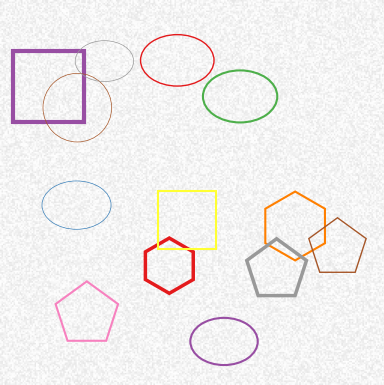[{"shape": "hexagon", "thickness": 2.5, "radius": 0.36, "center": [0.44, 0.31]}, {"shape": "oval", "thickness": 1, "radius": 0.48, "center": [0.46, 0.843]}, {"shape": "oval", "thickness": 0.5, "radius": 0.45, "center": [0.199, 0.467]}, {"shape": "oval", "thickness": 1.5, "radius": 0.48, "center": [0.624, 0.75]}, {"shape": "oval", "thickness": 1.5, "radius": 0.44, "center": [0.582, 0.113]}, {"shape": "square", "thickness": 3, "radius": 0.46, "center": [0.126, 0.776]}, {"shape": "hexagon", "thickness": 1.5, "radius": 0.45, "center": [0.767, 0.413]}, {"shape": "square", "thickness": 1.5, "radius": 0.38, "center": [0.487, 0.429]}, {"shape": "pentagon", "thickness": 1, "radius": 0.39, "center": [0.877, 0.356]}, {"shape": "circle", "thickness": 0.5, "radius": 0.45, "center": [0.201, 0.72]}, {"shape": "pentagon", "thickness": 1.5, "radius": 0.43, "center": [0.226, 0.184]}, {"shape": "pentagon", "thickness": 2.5, "radius": 0.41, "center": [0.718, 0.298]}, {"shape": "oval", "thickness": 0.5, "radius": 0.38, "center": [0.271, 0.841]}]